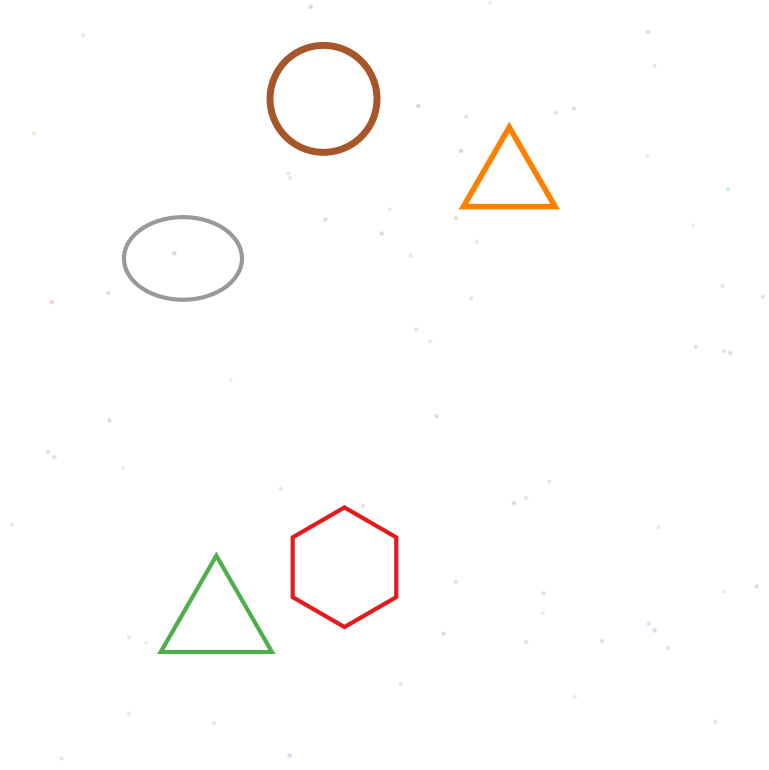[{"shape": "hexagon", "thickness": 1.5, "radius": 0.39, "center": [0.447, 0.263]}, {"shape": "triangle", "thickness": 1.5, "radius": 0.42, "center": [0.281, 0.195]}, {"shape": "triangle", "thickness": 2, "radius": 0.34, "center": [0.661, 0.766]}, {"shape": "circle", "thickness": 2.5, "radius": 0.35, "center": [0.42, 0.872]}, {"shape": "oval", "thickness": 1.5, "radius": 0.38, "center": [0.238, 0.664]}]